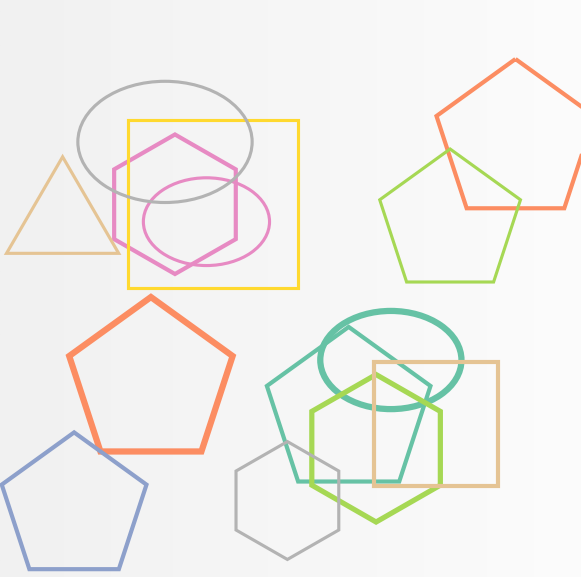[{"shape": "pentagon", "thickness": 2, "radius": 0.74, "center": [0.6, 0.285]}, {"shape": "oval", "thickness": 3, "radius": 0.61, "center": [0.672, 0.376]}, {"shape": "pentagon", "thickness": 2, "radius": 0.71, "center": [0.887, 0.754]}, {"shape": "pentagon", "thickness": 3, "radius": 0.74, "center": [0.26, 0.337]}, {"shape": "pentagon", "thickness": 2, "radius": 0.65, "center": [0.128, 0.119]}, {"shape": "hexagon", "thickness": 2, "radius": 0.6, "center": [0.301, 0.645]}, {"shape": "oval", "thickness": 1.5, "radius": 0.54, "center": [0.355, 0.615]}, {"shape": "pentagon", "thickness": 1.5, "radius": 0.64, "center": [0.774, 0.614]}, {"shape": "hexagon", "thickness": 2.5, "radius": 0.64, "center": [0.647, 0.223]}, {"shape": "square", "thickness": 1.5, "radius": 0.73, "center": [0.366, 0.646]}, {"shape": "triangle", "thickness": 1.5, "radius": 0.56, "center": [0.108, 0.616]}, {"shape": "square", "thickness": 2, "radius": 0.54, "center": [0.75, 0.265]}, {"shape": "oval", "thickness": 1.5, "radius": 0.75, "center": [0.284, 0.753]}, {"shape": "hexagon", "thickness": 1.5, "radius": 0.51, "center": [0.494, 0.132]}]